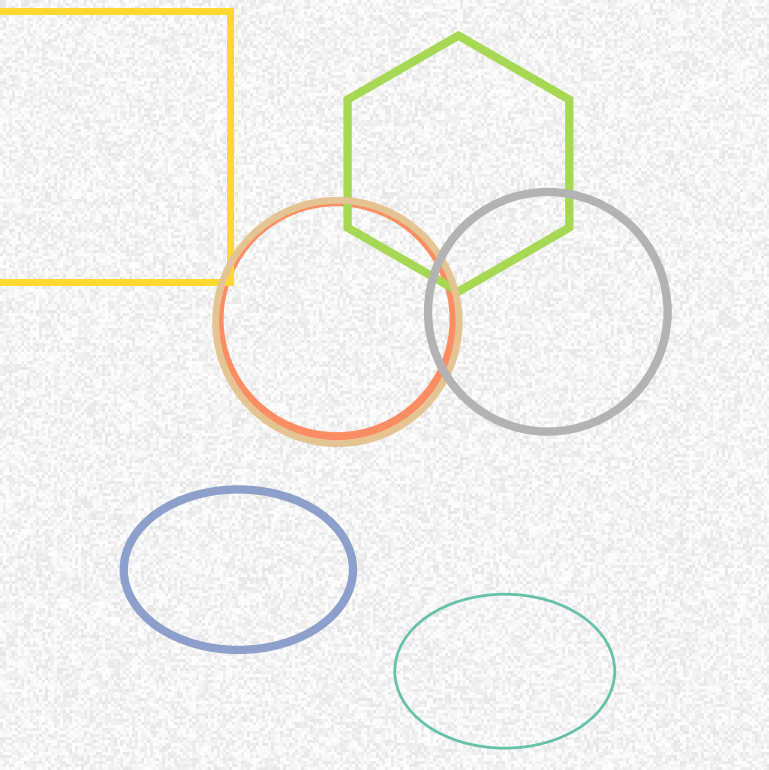[{"shape": "oval", "thickness": 1, "radius": 0.71, "center": [0.655, 0.128]}, {"shape": "circle", "thickness": 3, "radius": 0.76, "center": [0.437, 0.585]}, {"shape": "oval", "thickness": 3, "radius": 0.74, "center": [0.31, 0.26]}, {"shape": "hexagon", "thickness": 3, "radius": 0.83, "center": [0.595, 0.788]}, {"shape": "square", "thickness": 2.5, "radius": 0.88, "center": [0.122, 0.81]}, {"shape": "circle", "thickness": 2.5, "radius": 0.79, "center": [0.438, 0.582]}, {"shape": "circle", "thickness": 3, "radius": 0.78, "center": [0.711, 0.595]}]